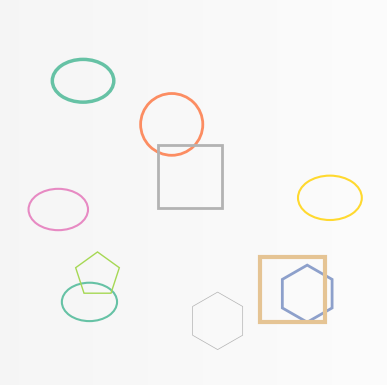[{"shape": "oval", "thickness": 1.5, "radius": 0.36, "center": [0.231, 0.216]}, {"shape": "oval", "thickness": 2.5, "radius": 0.4, "center": [0.214, 0.79]}, {"shape": "circle", "thickness": 2, "radius": 0.4, "center": [0.443, 0.677]}, {"shape": "hexagon", "thickness": 2, "radius": 0.37, "center": [0.793, 0.237]}, {"shape": "oval", "thickness": 1.5, "radius": 0.38, "center": [0.15, 0.456]}, {"shape": "pentagon", "thickness": 1, "radius": 0.3, "center": [0.252, 0.286]}, {"shape": "oval", "thickness": 1.5, "radius": 0.41, "center": [0.851, 0.486]}, {"shape": "square", "thickness": 3, "radius": 0.42, "center": [0.755, 0.248]}, {"shape": "square", "thickness": 2, "radius": 0.41, "center": [0.49, 0.541]}, {"shape": "hexagon", "thickness": 0.5, "radius": 0.37, "center": [0.562, 0.167]}]